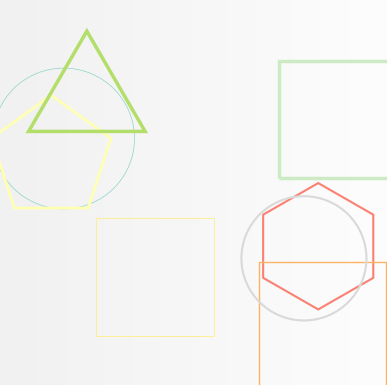[{"shape": "circle", "thickness": 0.5, "radius": 0.91, "center": [0.164, 0.64]}, {"shape": "pentagon", "thickness": 2, "radius": 0.81, "center": [0.132, 0.591]}, {"shape": "hexagon", "thickness": 1.5, "radius": 0.82, "center": [0.821, 0.36]}, {"shape": "square", "thickness": 1, "radius": 0.81, "center": [0.832, 0.155]}, {"shape": "triangle", "thickness": 2.5, "radius": 0.87, "center": [0.224, 0.745]}, {"shape": "circle", "thickness": 1.5, "radius": 0.81, "center": [0.784, 0.329]}, {"shape": "square", "thickness": 2.5, "radius": 0.76, "center": [0.872, 0.689]}, {"shape": "square", "thickness": 0.5, "radius": 0.76, "center": [0.401, 0.28]}]